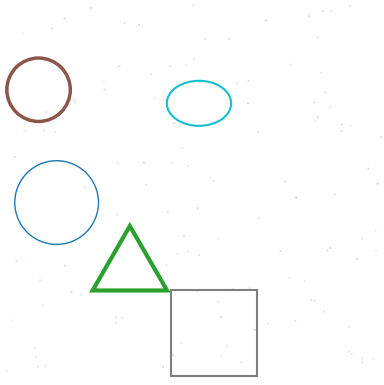[{"shape": "circle", "thickness": 1, "radius": 0.54, "center": [0.147, 0.474]}, {"shape": "triangle", "thickness": 3, "radius": 0.56, "center": [0.337, 0.301]}, {"shape": "circle", "thickness": 2.5, "radius": 0.41, "center": [0.1, 0.767]}, {"shape": "square", "thickness": 1.5, "radius": 0.56, "center": [0.556, 0.134]}, {"shape": "oval", "thickness": 1.5, "radius": 0.42, "center": [0.517, 0.732]}]